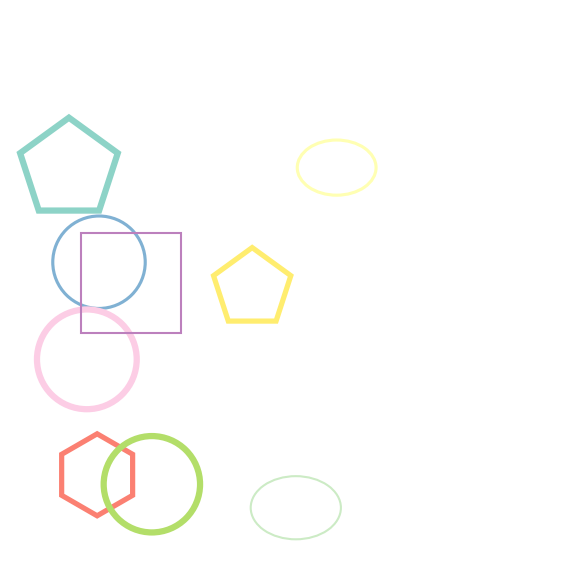[{"shape": "pentagon", "thickness": 3, "radius": 0.44, "center": [0.119, 0.706]}, {"shape": "oval", "thickness": 1.5, "radius": 0.34, "center": [0.583, 0.709]}, {"shape": "hexagon", "thickness": 2.5, "radius": 0.35, "center": [0.168, 0.177]}, {"shape": "circle", "thickness": 1.5, "radius": 0.4, "center": [0.171, 0.545]}, {"shape": "circle", "thickness": 3, "radius": 0.42, "center": [0.263, 0.161]}, {"shape": "circle", "thickness": 3, "radius": 0.43, "center": [0.15, 0.377]}, {"shape": "square", "thickness": 1, "radius": 0.43, "center": [0.227, 0.51]}, {"shape": "oval", "thickness": 1, "radius": 0.39, "center": [0.512, 0.12]}, {"shape": "pentagon", "thickness": 2.5, "radius": 0.35, "center": [0.437, 0.5]}]